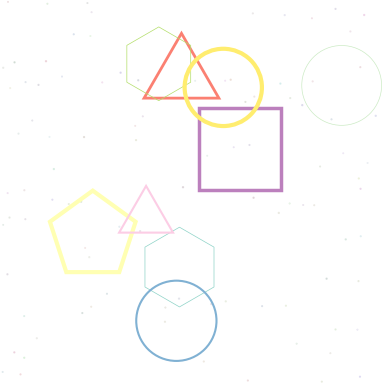[{"shape": "hexagon", "thickness": 0.5, "radius": 0.52, "center": [0.466, 0.306]}, {"shape": "pentagon", "thickness": 3, "radius": 0.58, "center": [0.241, 0.388]}, {"shape": "triangle", "thickness": 2, "radius": 0.56, "center": [0.471, 0.801]}, {"shape": "circle", "thickness": 1.5, "radius": 0.52, "center": [0.458, 0.167]}, {"shape": "hexagon", "thickness": 0.5, "radius": 0.48, "center": [0.412, 0.834]}, {"shape": "triangle", "thickness": 1.5, "radius": 0.4, "center": [0.379, 0.436]}, {"shape": "square", "thickness": 2.5, "radius": 0.53, "center": [0.624, 0.612]}, {"shape": "circle", "thickness": 0.5, "radius": 0.52, "center": [0.887, 0.778]}, {"shape": "circle", "thickness": 3, "radius": 0.5, "center": [0.58, 0.773]}]